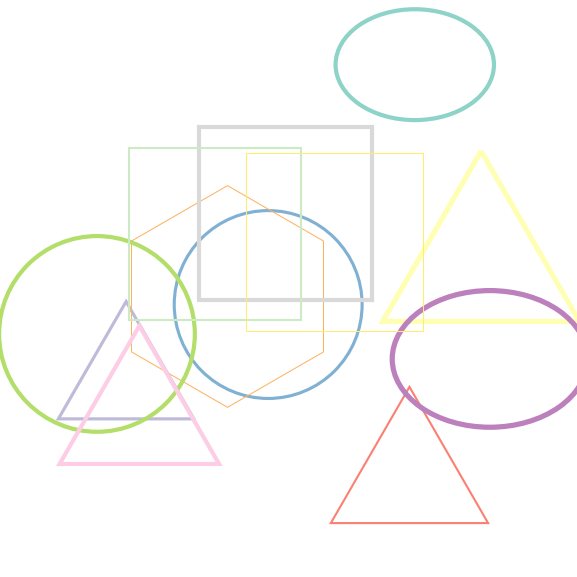[{"shape": "oval", "thickness": 2, "radius": 0.69, "center": [0.718, 0.887]}, {"shape": "triangle", "thickness": 2.5, "radius": 0.98, "center": [0.833, 0.541]}, {"shape": "triangle", "thickness": 1.5, "radius": 0.68, "center": [0.218, 0.342]}, {"shape": "triangle", "thickness": 1, "radius": 0.79, "center": [0.709, 0.172]}, {"shape": "circle", "thickness": 1.5, "radius": 0.81, "center": [0.464, 0.472]}, {"shape": "hexagon", "thickness": 0.5, "radius": 0.96, "center": [0.394, 0.486]}, {"shape": "circle", "thickness": 2, "radius": 0.85, "center": [0.168, 0.421]}, {"shape": "triangle", "thickness": 2, "radius": 0.8, "center": [0.241, 0.275]}, {"shape": "square", "thickness": 2, "radius": 0.75, "center": [0.495, 0.63]}, {"shape": "oval", "thickness": 2.5, "radius": 0.85, "center": [0.848, 0.378]}, {"shape": "square", "thickness": 1, "radius": 0.74, "center": [0.372, 0.594]}, {"shape": "square", "thickness": 0.5, "radius": 0.77, "center": [0.579, 0.58]}]